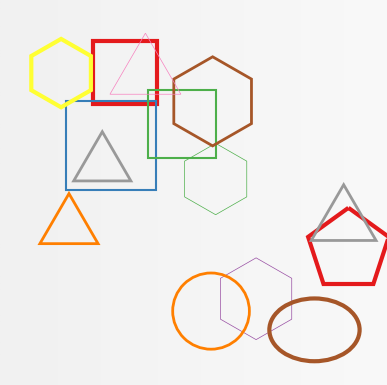[{"shape": "pentagon", "thickness": 3, "radius": 0.55, "center": [0.899, 0.351]}, {"shape": "square", "thickness": 3, "radius": 0.41, "center": [0.322, 0.811]}, {"shape": "square", "thickness": 1.5, "radius": 0.58, "center": [0.286, 0.622]}, {"shape": "hexagon", "thickness": 0.5, "radius": 0.46, "center": [0.557, 0.535]}, {"shape": "square", "thickness": 1.5, "radius": 0.44, "center": [0.47, 0.677]}, {"shape": "hexagon", "thickness": 0.5, "radius": 0.53, "center": [0.661, 0.224]}, {"shape": "circle", "thickness": 2, "radius": 0.49, "center": [0.545, 0.192]}, {"shape": "triangle", "thickness": 2, "radius": 0.43, "center": [0.178, 0.41]}, {"shape": "hexagon", "thickness": 3, "radius": 0.44, "center": [0.158, 0.81]}, {"shape": "oval", "thickness": 3, "radius": 0.58, "center": [0.812, 0.143]}, {"shape": "hexagon", "thickness": 2, "radius": 0.58, "center": [0.549, 0.737]}, {"shape": "triangle", "thickness": 0.5, "radius": 0.53, "center": [0.375, 0.808]}, {"shape": "triangle", "thickness": 2, "radius": 0.48, "center": [0.887, 0.424]}, {"shape": "triangle", "thickness": 2, "radius": 0.43, "center": [0.264, 0.573]}]